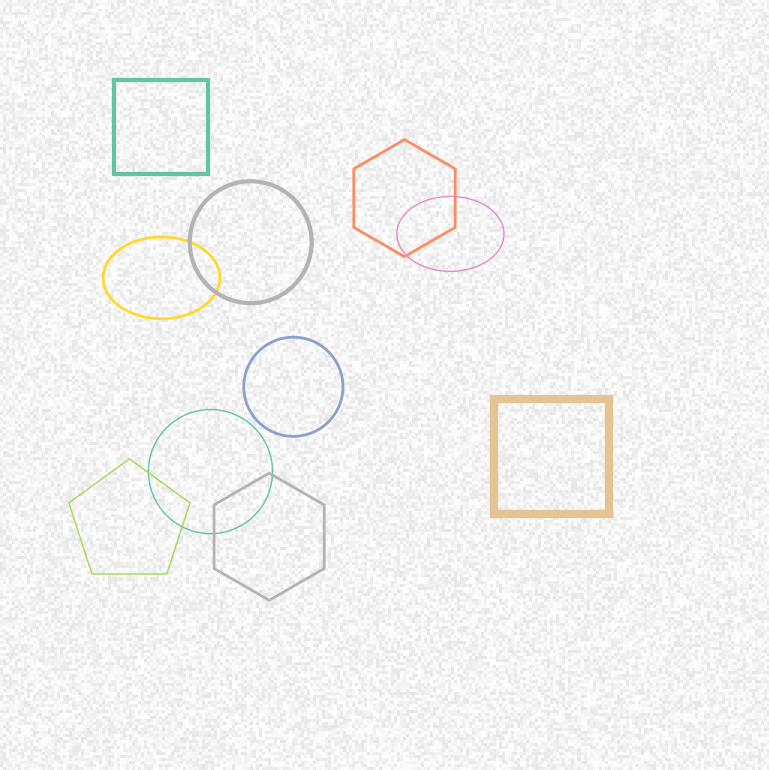[{"shape": "circle", "thickness": 0.5, "radius": 0.4, "center": [0.273, 0.388]}, {"shape": "square", "thickness": 1.5, "radius": 0.31, "center": [0.209, 0.835]}, {"shape": "hexagon", "thickness": 1, "radius": 0.38, "center": [0.525, 0.743]}, {"shape": "circle", "thickness": 1, "radius": 0.32, "center": [0.381, 0.498]}, {"shape": "oval", "thickness": 0.5, "radius": 0.35, "center": [0.585, 0.696]}, {"shape": "pentagon", "thickness": 0.5, "radius": 0.41, "center": [0.168, 0.321]}, {"shape": "oval", "thickness": 1, "radius": 0.38, "center": [0.21, 0.639]}, {"shape": "square", "thickness": 3, "radius": 0.37, "center": [0.716, 0.407]}, {"shape": "hexagon", "thickness": 1, "radius": 0.41, "center": [0.35, 0.303]}, {"shape": "circle", "thickness": 1.5, "radius": 0.4, "center": [0.326, 0.685]}]